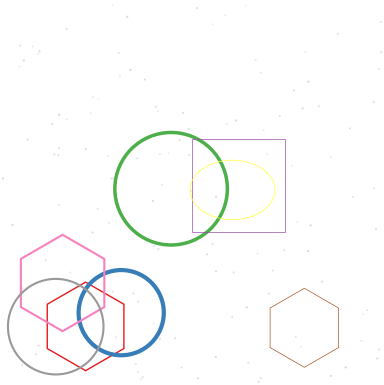[{"shape": "hexagon", "thickness": 1, "radius": 0.57, "center": [0.222, 0.152]}, {"shape": "circle", "thickness": 3, "radius": 0.55, "center": [0.315, 0.188]}, {"shape": "circle", "thickness": 2.5, "radius": 0.73, "center": [0.444, 0.51]}, {"shape": "square", "thickness": 0.5, "radius": 0.6, "center": [0.619, 0.519]}, {"shape": "oval", "thickness": 0.5, "radius": 0.55, "center": [0.604, 0.507]}, {"shape": "hexagon", "thickness": 0.5, "radius": 0.51, "center": [0.79, 0.149]}, {"shape": "hexagon", "thickness": 1.5, "radius": 0.63, "center": [0.163, 0.265]}, {"shape": "circle", "thickness": 1.5, "radius": 0.62, "center": [0.145, 0.151]}]